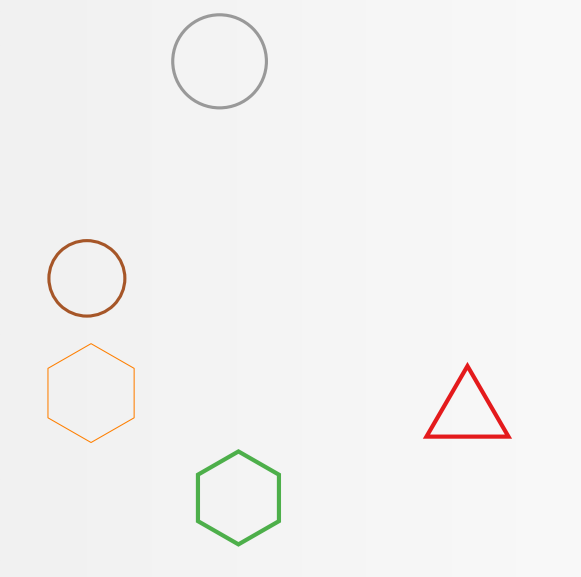[{"shape": "triangle", "thickness": 2, "radius": 0.41, "center": [0.804, 0.284]}, {"shape": "hexagon", "thickness": 2, "radius": 0.4, "center": [0.41, 0.137]}, {"shape": "hexagon", "thickness": 0.5, "radius": 0.43, "center": [0.157, 0.318]}, {"shape": "circle", "thickness": 1.5, "radius": 0.33, "center": [0.149, 0.517]}, {"shape": "circle", "thickness": 1.5, "radius": 0.4, "center": [0.378, 0.893]}]